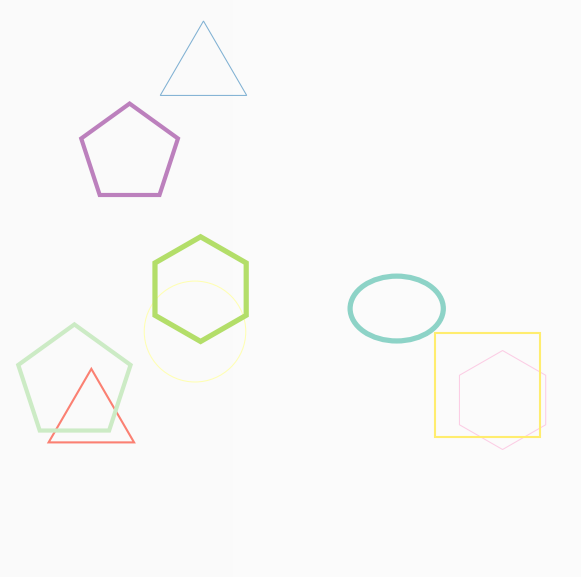[{"shape": "oval", "thickness": 2.5, "radius": 0.4, "center": [0.682, 0.465]}, {"shape": "circle", "thickness": 0.5, "radius": 0.44, "center": [0.335, 0.425]}, {"shape": "triangle", "thickness": 1, "radius": 0.42, "center": [0.157, 0.276]}, {"shape": "triangle", "thickness": 0.5, "radius": 0.43, "center": [0.35, 0.877]}, {"shape": "hexagon", "thickness": 2.5, "radius": 0.45, "center": [0.345, 0.498]}, {"shape": "hexagon", "thickness": 0.5, "radius": 0.43, "center": [0.865, 0.306]}, {"shape": "pentagon", "thickness": 2, "radius": 0.44, "center": [0.223, 0.732]}, {"shape": "pentagon", "thickness": 2, "radius": 0.51, "center": [0.128, 0.336]}, {"shape": "square", "thickness": 1, "radius": 0.45, "center": [0.839, 0.333]}]